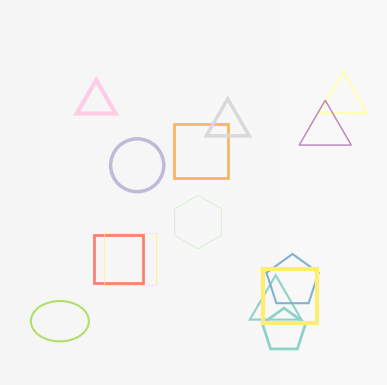[{"shape": "pentagon", "thickness": 2, "radius": 0.29, "center": [0.733, 0.141]}, {"shape": "triangle", "thickness": 1.5, "radius": 0.38, "center": [0.711, 0.208]}, {"shape": "triangle", "thickness": 1.5, "radius": 0.36, "center": [0.885, 0.742]}, {"shape": "circle", "thickness": 2.5, "radius": 0.34, "center": [0.354, 0.571]}, {"shape": "square", "thickness": 2, "radius": 0.32, "center": [0.305, 0.327]}, {"shape": "pentagon", "thickness": 1.5, "radius": 0.35, "center": [0.755, 0.27]}, {"shape": "square", "thickness": 2, "radius": 0.35, "center": [0.519, 0.608]}, {"shape": "oval", "thickness": 1.5, "radius": 0.37, "center": [0.154, 0.166]}, {"shape": "triangle", "thickness": 3, "radius": 0.29, "center": [0.248, 0.734]}, {"shape": "triangle", "thickness": 2.5, "radius": 0.32, "center": [0.588, 0.679]}, {"shape": "triangle", "thickness": 1, "radius": 0.39, "center": [0.839, 0.662]}, {"shape": "hexagon", "thickness": 0.5, "radius": 0.35, "center": [0.511, 0.423]}, {"shape": "square", "thickness": 0.5, "radius": 0.33, "center": [0.336, 0.327]}, {"shape": "square", "thickness": 3, "radius": 0.35, "center": [0.749, 0.232]}]